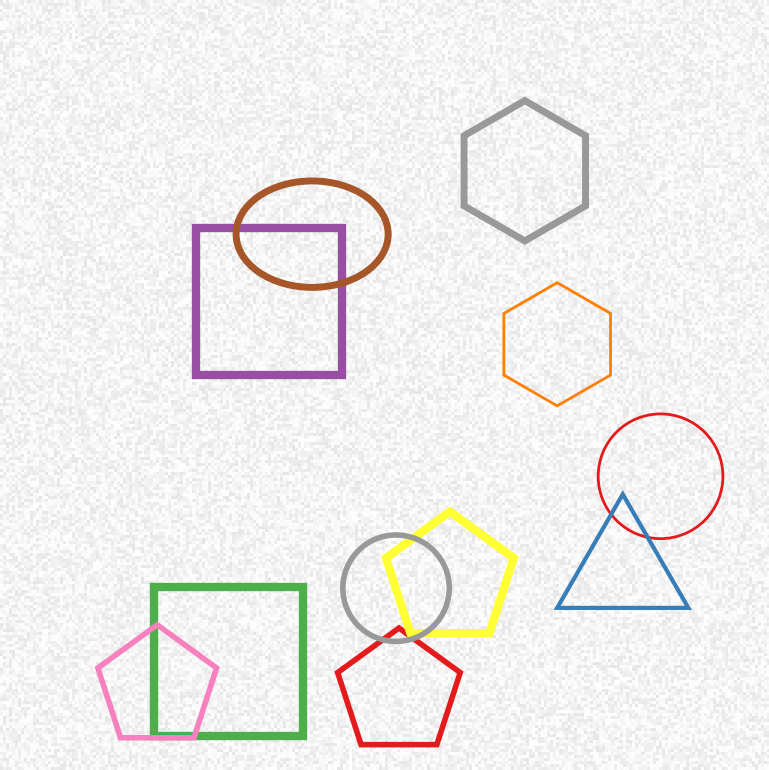[{"shape": "pentagon", "thickness": 2, "radius": 0.42, "center": [0.518, 0.101]}, {"shape": "circle", "thickness": 1, "radius": 0.41, "center": [0.858, 0.381]}, {"shape": "triangle", "thickness": 1.5, "radius": 0.49, "center": [0.809, 0.26]}, {"shape": "square", "thickness": 3, "radius": 0.49, "center": [0.297, 0.141]}, {"shape": "square", "thickness": 3, "radius": 0.48, "center": [0.349, 0.608]}, {"shape": "hexagon", "thickness": 1, "radius": 0.4, "center": [0.724, 0.553]}, {"shape": "pentagon", "thickness": 3, "radius": 0.44, "center": [0.584, 0.248]}, {"shape": "oval", "thickness": 2.5, "radius": 0.49, "center": [0.405, 0.696]}, {"shape": "pentagon", "thickness": 2, "radius": 0.41, "center": [0.204, 0.107]}, {"shape": "circle", "thickness": 2, "radius": 0.35, "center": [0.514, 0.236]}, {"shape": "hexagon", "thickness": 2.5, "radius": 0.46, "center": [0.682, 0.778]}]